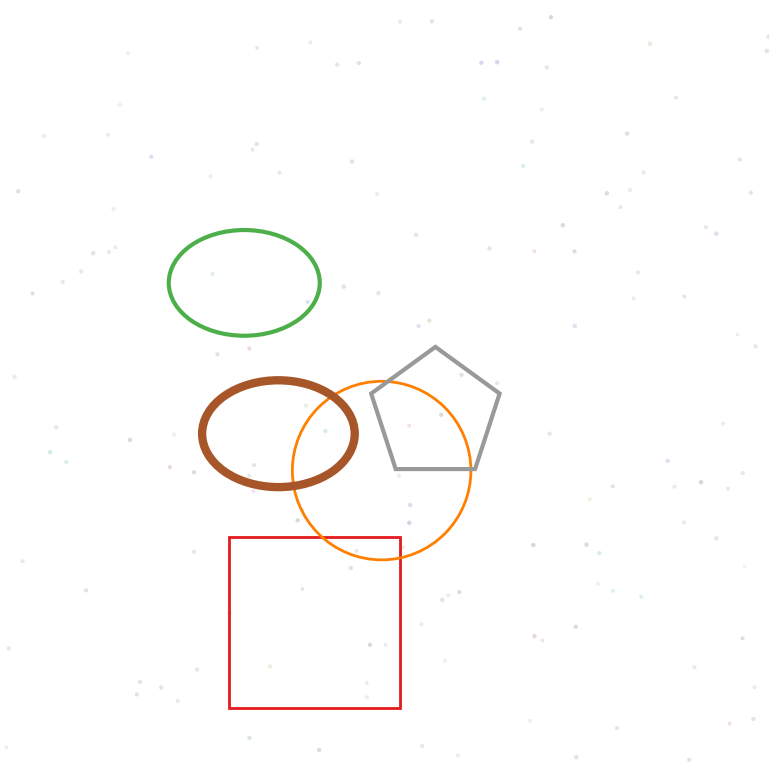[{"shape": "square", "thickness": 1, "radius": 0.56, "center": [0.409, 0.192]}, {"shape": "oval", "thickness": 1.5, "radius": 0.49, "center": [0.317, 0.633]}, {"shape": "circle", "thickness": 1, "radius": 0.58, "center": [0.496, 0.389]}, {"shape": "oval", "thickness": 3, "radius": 0.5, "center": [0.362, 0.437]}, {"shape": "pentagon", "thickness": 1.5, "radius": 0.44, "center": [0.565, 0.462]}]